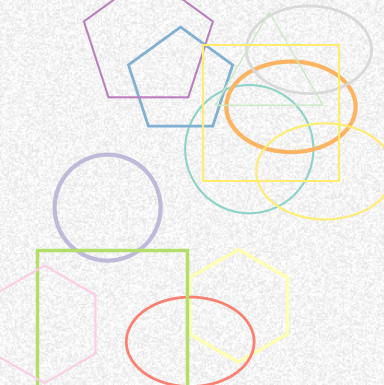[{"shape": "circle", "thickness": 1.5, "radius": 0.83, "center": [0.648, 0.613]}, {"shape": "hexagon", "thickness": 2.5, "radius": 0.73, "center": [0.62, 0.206]}, {"shape": "circle", "thickness": 3, "radius": 0.69, "center": [0.28, 0.461]}, {"shape": "oval", "thickness": 2, "radius": 0.83, "center": [0.494, 0.112]}, {"shape": "pentagon", "thickness": 2, "radius": 0.71, "center": [0.469, 0.787]}, {"shape": "oval", "thickness": 3, "radius": 0.84, "center": [0.756, 0.723]}, {"shape": "square", "thickness": 2.5, "radius": 0.97, "center": [0.292, 0.155]}, {"shape": "hexagon", "thickness": 1.5, "radius": 0.76, "center": [0.116, 0.158]}, {"shape": "oval", "thickness": 2, "radius": 0.81, "center": [0.802, 0.871]}, {"shape": "pentagon", "thickness": 1.5, "radius": 0.88, "center": [0.385, 0.89]}, {"shape": "triangle", "thickness": 1, "radius": 0.81, "center": [0.699, 0.807]}, {"shape": "square", "thickness": 1.5, "radius": 0.89, "center": [0.704, 0.706]}, {"shape": "oval", "thickness": 1.5, "radius": 0.89, "center": [0.844, 0.555]}]